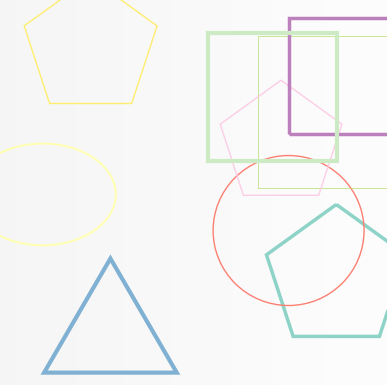[{"shape": "pentagon", "thickness": 2.5, "radius": 0.95, "center": [0.868, 0.279]}, {"shape": "oval", "thickness": 1.5, "radius": 0.94, "center": [0.11, 0.495]}, {"shape": "circle", "thickness": 1, "radius": 0.97, "center": [0.745, 0.401]}, {"shape": "triangle", "thickness": 3, "radius": 0.99, "center": [0.285, 0.131]}, {"shape": "square", "thickness": 0.5, "radius": 0.98, "center": [0.862, 0.71]}, {"shape": "pentagon", "thickness": 1, "radius": 0.83, "center": [0.725, 0.626]}, {"shape": "square", "thickness": 2.5, "radius": 0.76, "center": [0.896, 0.803]}, {"shape": "square", "thickness": 3, "radius": 0.83, "center": [0.702, 0.748]}, {"shape": "pentagon", "thickness": 1, "radius": 0.9, "center": [0.234, 0.877]}]